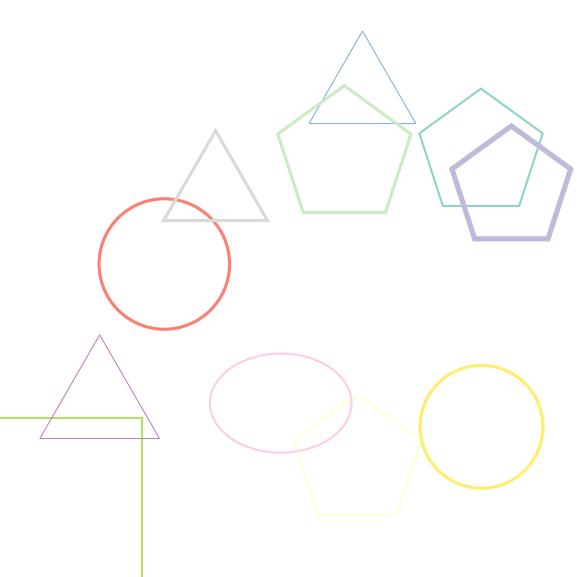[{"shape": "pentagon", "thickness": 1, "radius": 0.56, "center": [0.833, 0.733]}, {"shape": "pentagon", "thickness": 0.5, "radius": 0.58, "center": [0.619, 0.2]}, {"shape": "pentagon", "thickness": 2.5, "radius": 0.54, "center": [0.885, 0.673]}, {"shape": "circle", "thickness": 1.5, "radius": 0.56, "center": [0.285, 0.542]}, {"shape": "triangle", "thickness": 0.5, "radius": 0.53, "center": [0.628, 0.839]}, {"shape": "square", "thickness": 1, "radius": 0.71, "center": [0.102, 0.133]}, {"shape": "oval", "thickness": 1, "radius": 0.61, "center": [0.486, 0.301]}, {"shape": "triangle", "thickness": 1.5, "radius": 0.52, "center": [0.373, 0.669]}, {"shape": "triangle", "thickness": 0.5, "radius": 0.6, "center": [0.173, 0.3]}, {"shape": "pentagon", "thickness": 1.5, "radius": 0.61, "center": [0.596, 0.73]}, {"shape": "circle", "thickness": 1.5, "radius": 0.53, "center": [0.834, 0.26]}]